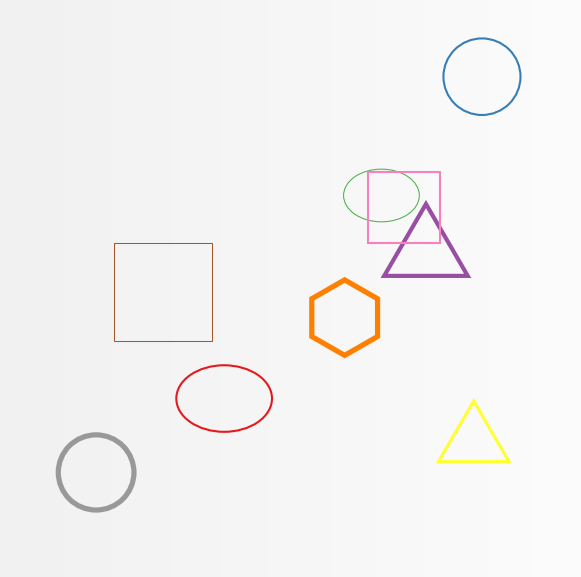[{"shape": "oval", "thickness": 1, "radius": 0.41, "center": [0.386, 0.309]}, {"shape": "circle", "thickness": 1, "radius": 0.33, "center": [0.829, 0.866]}, {"shape": "oval", "thickness": 0.5, "radius": 0.33, "center": [0.656, 0.661]}, {"shape": "triangle", "thickness": 2, "radius": 0.41, "center": [0.733, 0.563]}, {"shape": "hexagon", "thickness": 2.5, "radius": 0.33, "center": [0.593, 0.449]}, {"shape": "triangle", "thickness": 1.5, "radius": 0.35, "center": [0.815, 0.235]}, {"shape": "square", "thickness": 0.5, "radius": 0.42, "center": [0.28, 0.494]}, {"shape": "square", "thickness": 1, "radius": 0.31, "center": [0.695, 0.64]}, {"shape": "circle", "thickness": 2.5, "radius": 0.33, "center": [0.165, 0.181]}]